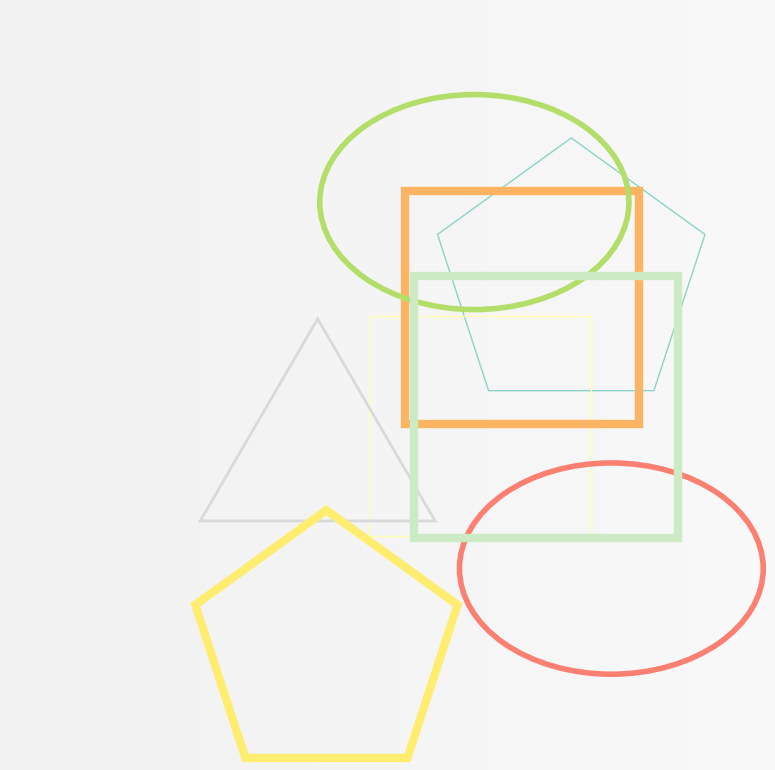[{"shape": "pentagon", "thickness": 0.5, "radius": 0.91, "center": [0.737, 0.639]}, {"shape": "square", "thickness": 0.5, "radius": 0.71, "center": [0.62, 0.447]}, {"shape": "oval", "thickness": 2, "radius": 0.98, "center": [0.789, 0.262]}, {"shape": "square", "thickness": 3, "radius": 0.76, "center": [0.674, 0.601]}, {"shape": "oval", "thickness": 2, "radius": 1.0, "center": [0.612, 0.738]}, {"shape": "triangle", "thickness": 1, "radius": 0.87, "center": [0.41, 0.411]}, {"shape": "square", "thickness": 3, "radius": 0.85, "center": [0.705, 0.471]}, {"shape": "pentagon", "thickness": 3, "radius": 0.89, "center": [0.421, 0.16]}]